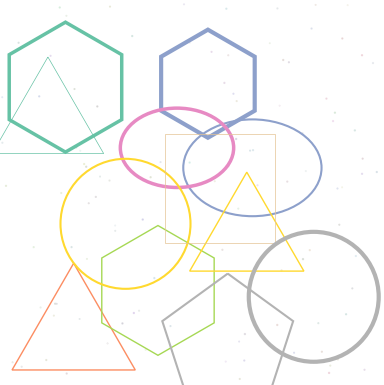[{"shape": "hexagon", "thickness": 2.5, "radius": 0.84, "center": [0.17, 0.774]}, {"shape": "triangle", "thickness": 0.5, "radius": 0.84, "center": [0.124, 0.685]}, {"shape": "triangle", "thickness": 1, "radius": 0.92, "center": [0.191, 0.131]}, {"shape": "hexagon", "thickness": 3, "radius": 0.7, "center": [0.54, 0.783]}, {"shape": "oval", "thickness": 1.5, "radius": 0.9, "center": [0.656, 0.564]}, {"shape": "oval", "thickness": 2.5, "radius": 0.74, "center": [0.46, 0.616]}, {"shape": "hexagon", "thickness": 1, "radius": 0.84, "center": [0.41, 0.246]}, {"shape": "circle", "thickness": 1.5, "radius": 0.84, "center": [0.326, 0.419]}, {"shape": "triangle", "thickness": 1, "radius": 0.86, "center": [0.641, 0.381]}, {"shape": "square", "thickness": 0.5, "radius": 0.71, "center": [0.571, 0.51]}, {"shape": "pentagon", "thickness": 1.5, "radius": 0.89, "center": [0.592, 0.111]}, {"shape": "circle", "thickness": 3, "radius": 0.84, "center": [0.815, 0.229]}]